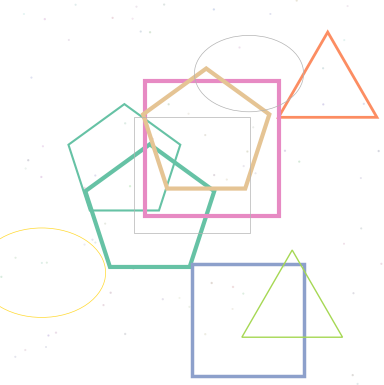[{"shape": "pentagon", "thickness": 1.5, "radius": 0.76, "center": [0.323, 0.577]}, {"shape": "pentagon", "thickness": 3, "radius": 0.88, "center": [0.389, 0.449]}, {"shape": "triangle", "thickness": 2, "radius": 0.74, "center": [0.851, 0.769]}, {"shape": "square", "thickness": 2.5, "radius": 0.73, "center": [0.644, 0.17]}, {"shape": "square", "thickness": 3, "radius": 0.87, "center": [0.55, 0.614]}, {"shape": "triangle", "thickness": 1, "radius": 0.75, "center": [0.759, 0.2]}, {"shape": "oval", "thickness": 0.5, "radius": 0.83, "center": [0.108, 0.292]}, {"shape": "pentagon", "thickness": 3, "radius": 0.86, "center": [0.536, 0.65]}, {"shape": "square", "thickness": 0.5, "radius": 0.75, "center": [0.499, 0.546]}, {"shape": "oval", "thickness": 0.5, "radius": 0.71, "center": [0.647, 0.809]}]